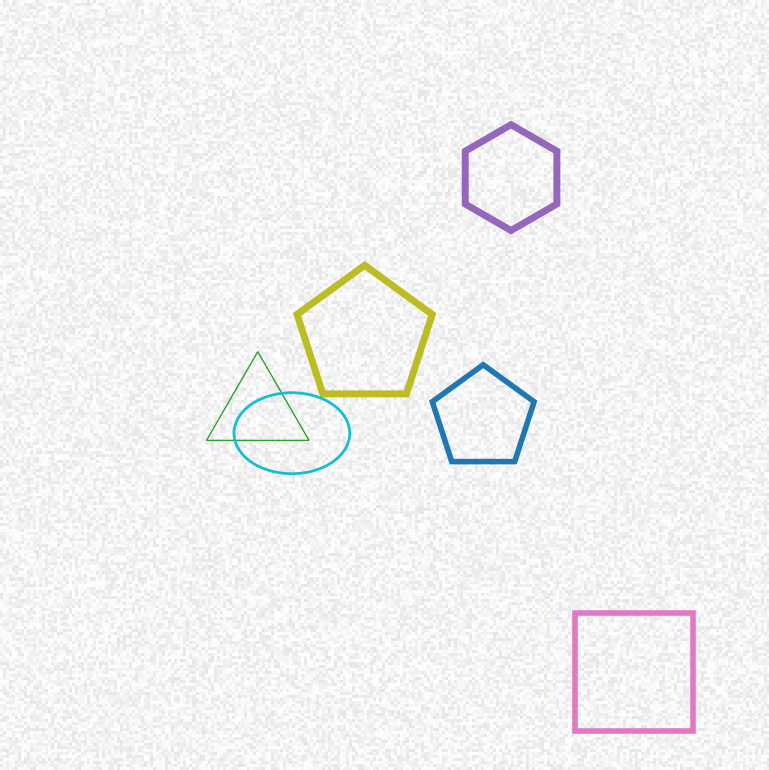[{"shape": "pentagon", "thickness": 2, "radius": 0.35, "center": [0.628, 0.457]}, {"shape": "triangle", "thickness": 0.5, "radius": 0.38, "center": [0.335, 0.466]}, {"shape": "hexagon", "thickness": 2.5, "radius": 0.34, "center": [0.664, 0.769]}, {"shape": "square", "thickness": 2, "radius": 0.38, "center": [0.823, 0.127]}, {"shape": "pentagon", "thickness": 2.5, "radius": 0.46, "center": [0.474, 0.563]}, {"shape": "oval", "thickness": 1, "radius": 0.38, "center": [0.379, 0.437]}]